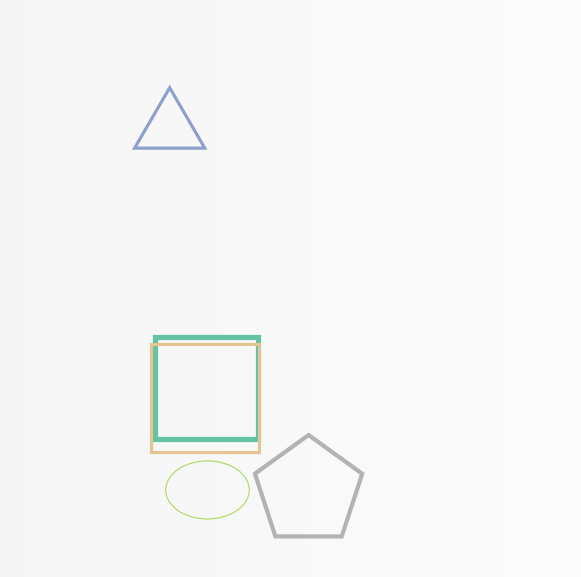[{"shape": "square", "thickness": 2.5, "radius": 0.44, "center": [0.355, 0.327]}, {"shape": "triangle", "thickness": 1.5, "radius": 0.35, "center": [0.292, 0.777]}, {"shape": "oval", "thickness": 0.5, "radius": 0.36, "center": [0.357, 0.151]}, {"shape": "square", "thickness": 1.5, "radius": 0.47, "center": [0.353, 0.31]}, {"shape": "pentagon", "thickness": 2, "radius": 0.49, "center": [0.531, 0.149]}]